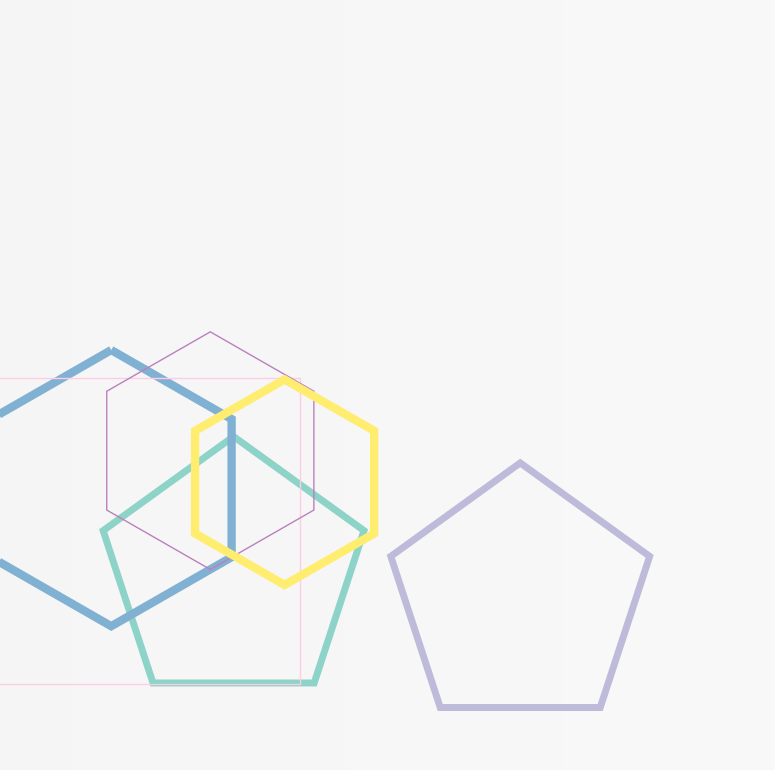[{"shape": "pentagon", "thickness": 2.5, "radius": 0.88, "center": [0.301, 0.256]}, {"shape": "pentagon", "thickness": 2.5, "radius": 0.88, "center": [0.671, 0.223]}, {"shape": "hexagon", "thickness": 3, "radius": 0.9, "center": [0.144, 0.366]}, {"shape": "square", "thickness": 0.5, "radius": 0.99, "center": [0.189, 0.31]}, {"shape": "hexagon", "thickness": 0.5, "radius": 0.77, "center": [0.271, 0.415]}, {"shape": "hexagon", "thickness": 3, "radius": 0.67, "center": [0.367, 0.374]}]